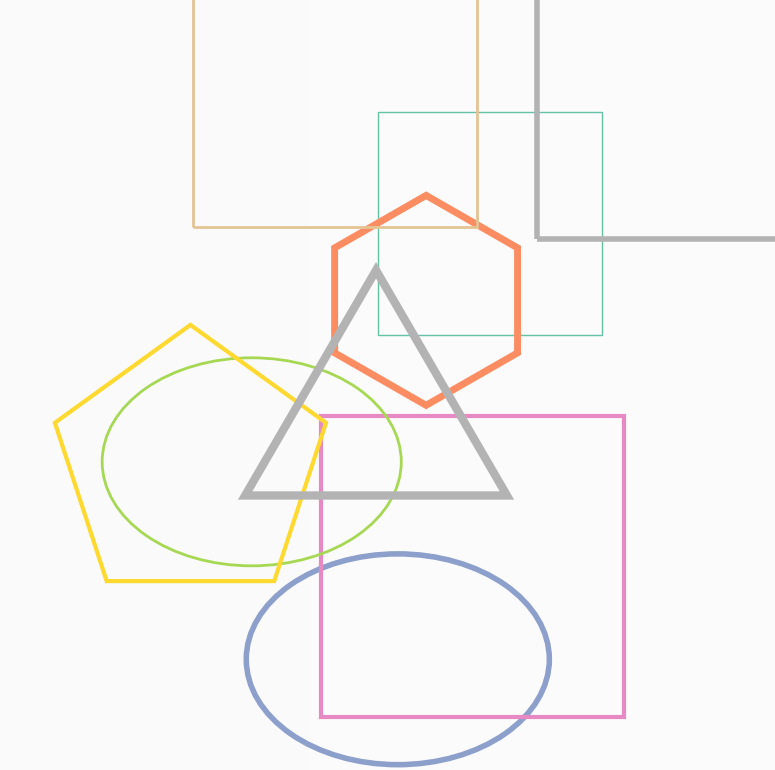[{"shape": "square", "thickness": 0.5, "radius": 0.72, "center": [0.632, 0.709]}, {"shape": "hexagon", "thickness": 2.5, "radius": 0.68, "center": [0.55, 0.61]}, {"shape": "oval", "thickness": 2, "radius": 0.98, "center": [0.513, 0.144]}, {"shape": "square", "thickness": 1.5, "radius": 0.98, "center": [0.61, 0.264]}, {"shape": "oval", "thickness": 1, "radius": 0.96, "center": [0.325, 0.4]}, {"shape": "pentagon", "thickness": 1.5, "radius": 0.92, "center": [0.246, 0.394]}, {"shape": "square", "thickness": 1, "radius": 0.92, "center": [0.432, 0.889]}, {"shape": "triangle", "thickness": 3, "radius": 0.98, "center": [0.485, 0.454]}, {"shape": "square", "thickness": 2, "radius": 0.96, "center": [0.884, 0.881]}]